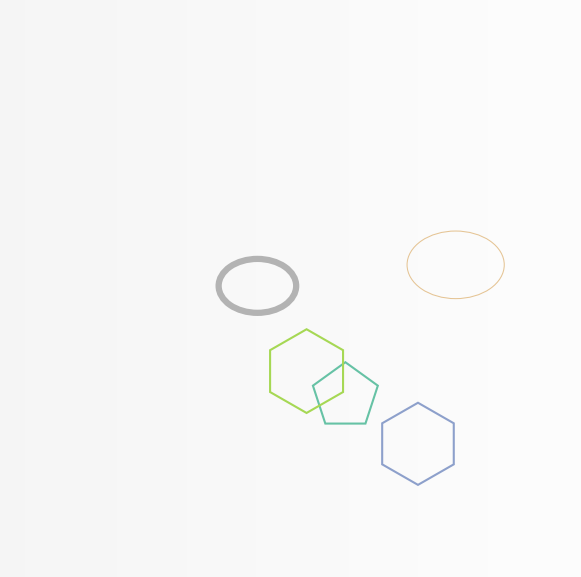[{"shape": "pentagon", "thickness": 1, "radius": 0.29, "center": [0.594, 0.313]}, {"shape": "hexagon", "thickness": 1, "radius": 0.36, "center": [0.719, 0.231]}, {"shape": "hexagon", "thickness": 1, "radius": 0.36, "center": [0.527, 0.357]}, {"shape": "oval", "thickness": 0.5, "radius": 0.42, "center": [0.784, 0.541]}, {"shape": "oval", "thickness": 3, "radius": 0.33, "center": [0.443, 0.504]}]